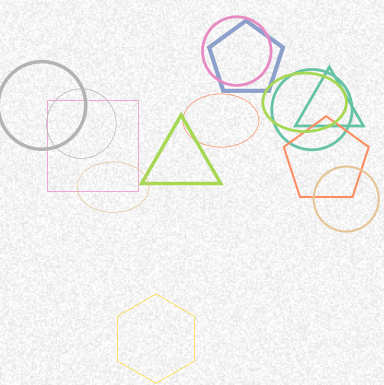[{"shape": "circle", "thickness": 2, "radius": 0.52, "center": [0.81, 0.715]}, {"shape": "triangle", "thickness": 2, "radius": 0.51, "center": [0.855, 0.724]}, {"shape": "oval", "thickness": 0.5, "radius": 0.49, "center": [0.574, 0.687]}, {"shape": "pentagon", "thickness": 1.5, "radius": 0.58, "center": [0.847, 0.582]}, {"shape": "pentagon", "thickness": 3, "radius": 0.5, "center": [0.639, 0.846]}, {"shape": "square", "thickness": 0.5, "radius": 0.59, "center": [0.239, 0.622]}, {"shape": "circle", "thickness": 2, "radius": 0.45, "center": [0.615, 0.867]}, {"shape": "triangle", "thickness": 2.5, "radius": 0.59, "center": [0.471, 0.583]}, {"shape": "oval", "thickness": 2, "radius": 0.54, "center": [0.791, 0.734]}, {"shape": "hexagon", "thickness": 0.5, "radius": 0.58, "center": [0.405, 0.12]}, {"shape": "circle", "thickness": 1.5, "radius": 0.42, "center": [0.899, 0.483]}, {"shape": "oval", "thickness": 0.5, "radius": 0.47, "center": [0.294, 0.514]}, {"shape": "circle", "thickness": 2.5, "radius": 0.57, "center": [0.109, 0.726]}, {"shape": "circle", "thickness": 0.5, "radius": 0.45, "center": [0.211, 0.679]}]